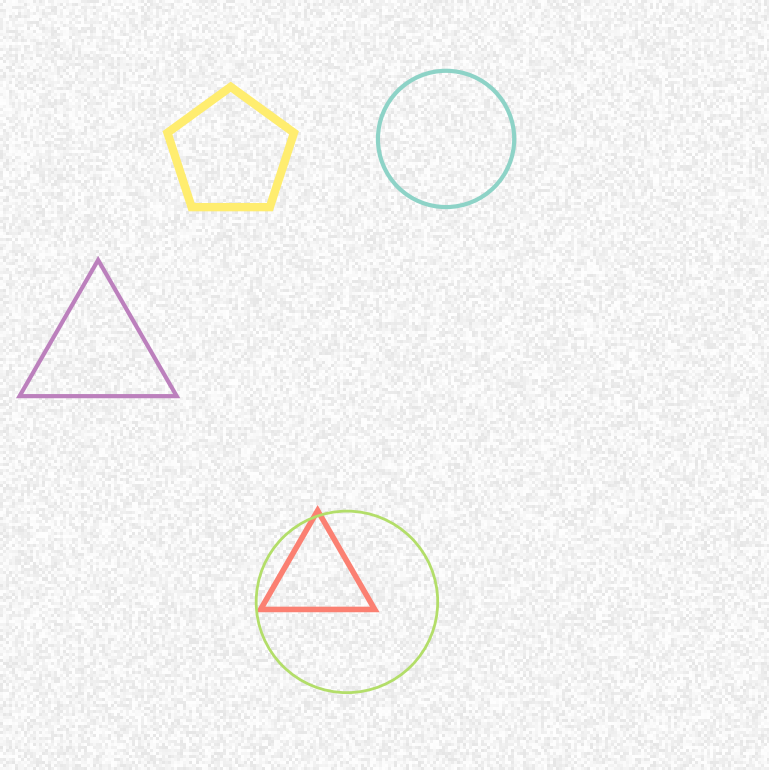[{"shape": "circle", "thickness": 1.5, "radius": 0.44, "center": [0.579, 0.82]}, {"shape": "triangle", "thickness": 2, "radius": 0.43, "center": [0.413, 0.251]}, {"shape": "circle", "thickness": 1, "radius": 0.59, "center": [0.451, 0.218]}, {"shape": "triangle", "thickness": 1.5, "radius": 0.59, "center": [0.127, 0.544]}, {"shape": "pentagon", "thickness": 3, "radius": 0.43, "center": [0.3, 0.801]}]